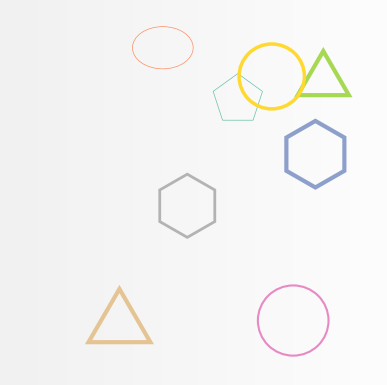[{"shape": "pentagon", "thickness": 0.5, "radius": 0.33, "center": [0.614, 0.742]}, {"shape": "oval", "thickness": 0.5, "radius": 0.39, "center": [0.42, 0.876]}, {"shape": "hexagon", "thickness": 3, "radius": 0.43, "center": [0.814, 0.599]}, {"shape": "circle", "thickness": 1.5, "radius": 0.46, "center": [0.757, 0.167]}, {"shape": "triangle", "thickness": 3, "radius": 0.38, "center": [0.834, 0.791]}, {"shape": "circle", "thickness": 2.5, "radius": 0.42, "center": [0.701, 0.801]}, {"shape": "triangle", "thickness": 3, "radius": 0.46, "center": [0.308, 0.157]}, {"shape": "hexagon", "thickness": 2, "radius": 0.41, "center": [0.483, 0.466]}]